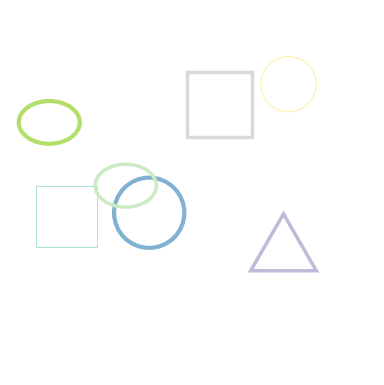[{"shape": "square", "thickness": 0.5, "radius": 0.4, "center": [0.173, 0.438]}, {"shape": "triangle", "thickness": 2.5, "radius": 0.49, "center": [0.736, 0.346]}, {"shape": "circle", "thickness": 3, "radius": 0.46, "center": [0.387, 0.447]}, {"shape": "oval", "thickness": 3, "radius": 0.4, "center": [0.128, 0.682]}, {"shape": "square", "thickness": 2.5, "radius": 0.42, "center": [0.57, 0.728]}, {"shape": "oval", "thickness": 2.5, "radius": 0.4, "center": [0.326, 0.518]}, {"shape": "circle", "thickness": 0.5, "radius": 0.36, "center": [0.749, 0.781]}]